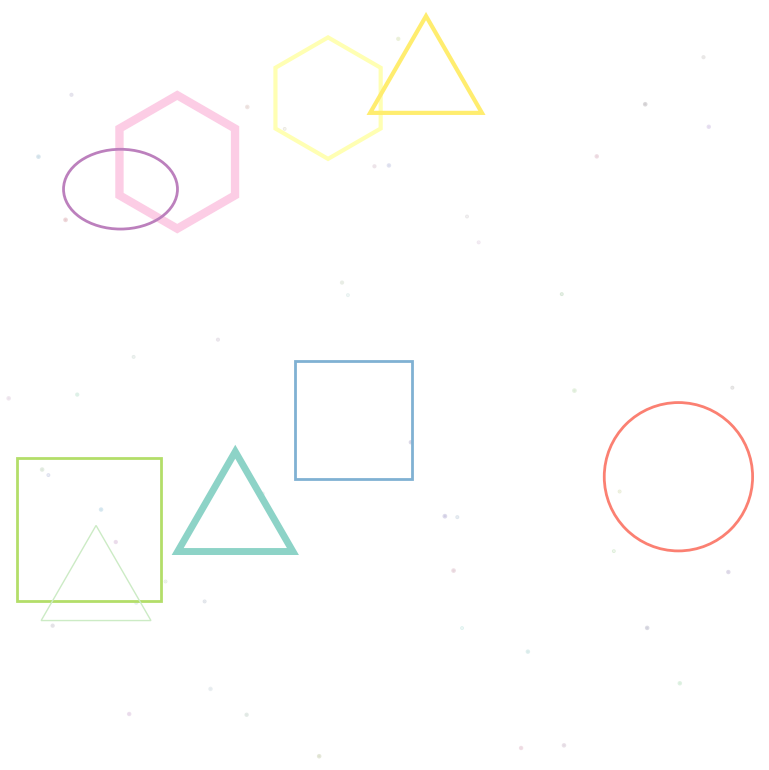[{"shape": "triangle", "thickness": 2.5, "radius": 0.43, "center": [0.306, 0.327]}, {"shape": "hexagon", "thickness": 1.5, "radius": 0.39, "center": [0.426, 0.873]}, {"shape": "circle", "thickness": 1, "radius": 0.48, "center": [0.881, 0.381]}, {"shape": "square", "thickness": 1, "radius": 0.38, "center": [0.459, 0.454]}, {"shape": "square", "thickness": 1, "radius": 0.47, "center": [0.115, 0.312]}, {"shape": "hexagon", "thickness": 3, "radius": 0.43, "center": [0.23, 0.79]}, {"shape": "oval", "thickness": 1, "radius": 0.37, "center": [0.156, 0.754]}, {"shape": "triangle", "thickness": 0.5, "radius": 0.41, "center": [0.125, 0.235]}, {"shape": "triangle", "thickness": 1.5, "radius": 0.42, "center": [0.553, 0.895]}]